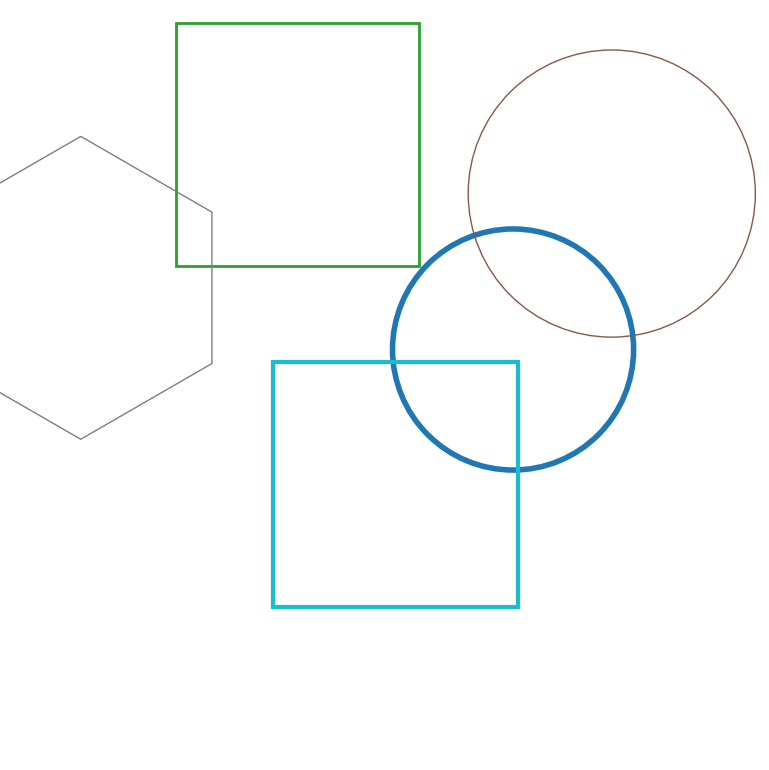[{"shape": "circle", "thickness": 2, "radius": 0.78, "center": [0.666, 0.546]}, {"shape": "square", "thickness": 1, "radius": 0.79, "center": [0.386, 0.812]}, {"shape": "circle", "thickness": 0.5, "radius": 0.93, "center": [0.794, 0.749]}, {"shape": "hexagon", "thickness": 0.5, "radius": 0.98, "center": [0.105, 0.626]}, {"shape": "square", "thickness": 1.5, "radius": 0.8, "center": [0.514, 0.37]}]